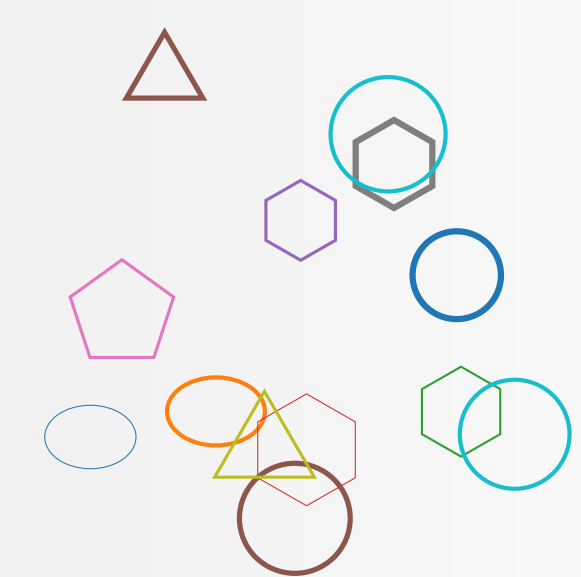[{"shape": "oval", "thickness": 0.5, "radius": 0.39, "center": [0.155, 0.242]}, {"shape": "circle", "thickness": 3, "radius": 0.38, "center": [0.786, 0.523]}, {"shape": "oval", "thickness": 2, "radius": 0.42, "center": [0.372, 0.287]}, {"shape": "hexagon", "thickness": 1, "radius": 0.39, "center": [0.793, 0.286]}, {"shape": "hexagon", "thickness": 0.5, "radius": 0.48, "center": [0.527, 0.22]}, {"shape": "hexagon", "thickness": 1.5, "radius": 0.35, "center": [0.517, 0.618]}, {"shape": "circle", "thickness": 2.5, "radius": 0.48, "center": [0.507, 0.102]}, {"shape": "triangle", "thickness": 2.5, "radius": 0.38, "center": [0.283, 0.867]}, {"shape": "pentagon", "thickness": 1.5, "radius": 0.47, "center": [0.21, 0.456]}, {"shape": "hexagon", "thickness": 3, "radius": 0.38, "center": [0.678, 0.715]}, {"shape": "triangle", "thickness": 1.5, "radius": 0.49, "center": [0.455, 0.222]}, {"shape": "circle", "thickness": 2, "radius": 0.49, "center": [0.668, 0.767]}, {"shape": "circle", "thickness": 2, "radius": 0.47, "center": [0.885, 0.247]}]